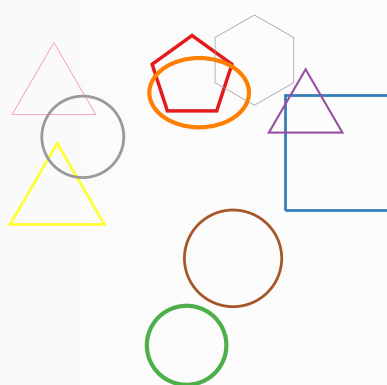[{"shape": "pentagon", "thickness": 2.5, "radius": 0.54, "center": [0.496, 0.8]}, {"shape": "square", "thickness": 2, "radius": 0.74, "center": [0.883, 0.604]}, {"shape": "circle", "thickness": 3, "radius": 0.51, "center": [0.482, 0.103]}, {"shape": "triangle", "thickness": 1.5, "radius": 0.55, "center": [0.789, 0.71]}, {"shape": "oval", "thickness": 3, "radius": 0.64, "center": [0.514, 0.759]}, {"shape": "triangle", "thickness": 2, "radius": 0.7, "center": [0.148, 0.487]}, {"shape": "circle", "thickness": 2, "radius": 0.63, "center": [0.601, 0.329]}, {"shape": "triangle", "thickness": 0.5, "radius": 0.62, "center": [0.139, 0.765]}, {"shape": "circle", "thickness": 2, "radius": 0.53, "center": [0.214, 0.645]}, {"shape": "hexagon", "thickness": 0.5, "radius": 0.59, "center": [0.657, 0.844]}]